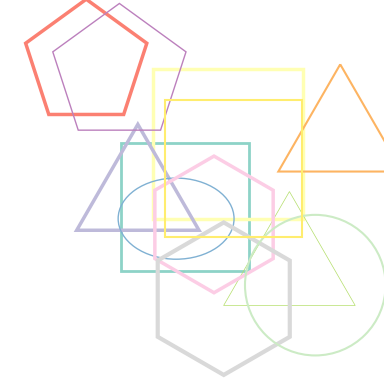[{"shape": "square", "thickness": 2, "radius": 0.83, "center": [0.481, 0.463]}, {"shape": "square", "thickness": 2.5, "radius": 0.98, "center": [0.592, 0.625]}, {"shape": "triangle", "thickness": 2.5, "radius": 0.92, "center": [0.358, 0.494]}, {"shape": "pentagon", "thickness": 2.5, "radius": 0.83, "center": [0.224, 0.837]}, {"shape": "oval", "thickness": 1, "radius": 0.75, "center": [0.457, 0.432]}, {"shape": "triangle", "thickness": 1.5, "radius": 0.93, "center": [0.884, 0.647]}, {"shape": "triangle", "thickness": 0.5, "radius": 0.99, "center": [0.752, 0.305]}, {"shape": "hexagon", "thickness": 2.5, "radius": 0.89, "center": [0.556, 0.417]}, {"shape": "hexagon", "thickness": 3, "radius": 0.99, "center": [0.581, 0.224]}, {"shape": "pentagon", "thickness": 1, "radius": 0.91, "center": [0.31, 0.809]}, {"shape": "circle", "thickness": 1.5, "radius": 0.91, "center": [0.819, 0.259]}, {"shape": "square", "thickness": 1.5, "radius": 0.89, "center": [0.606, 0.562]}]